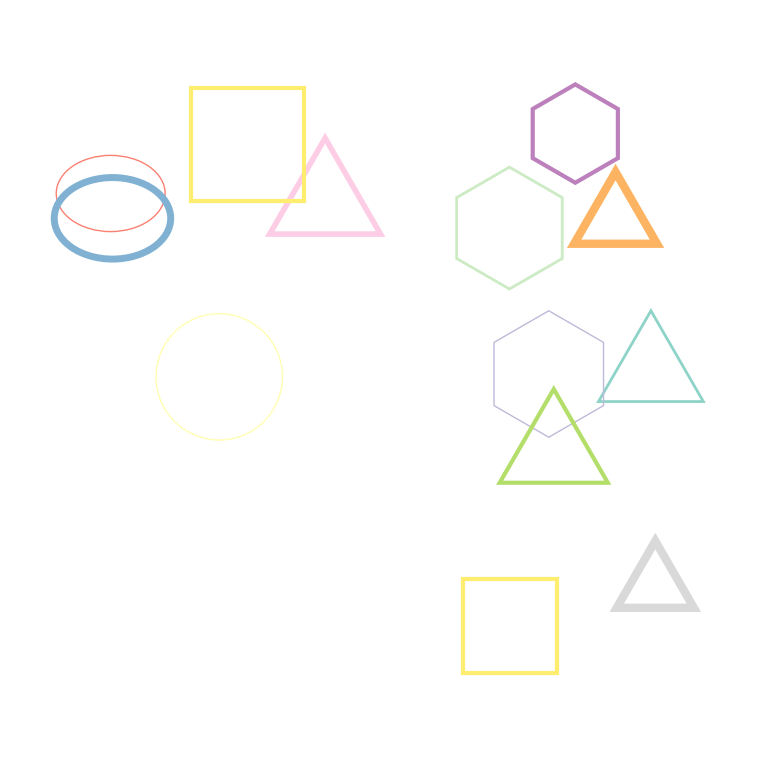[{"shape": "triangle", "thickness": 1, "radius": 0.39, "center": [0.845, 0.518]}, {"shape": "circle", "thickness": 0.5, "radius": 0.41, "center": [0.285, 0.511]}, {"shape": "hexagon", "thickness": 0.5, "radius": 0.41, "center": [0.713, 0.514]}, {"shape": "oval", "thickness": 0.5, "radius": 0.35, "center": [0.144, 0.749]}, {"shape": "oval", "thickness": 2.5, "radius": 0.38, "center": [0.146, 0.716]}, {"shape": "triangle", "thickness": 3, "radius": 0.31, "center": [0.799, 0.715]}, {"shape": "triangle", "thickness": 1.5, "radius": 0.41, "center": [0.719, 0.414]}, {"shape": "triangle", "thickness": 2, "radius": 0.42, "center": [0.422, 0.738]}, {"shape": "triangle", "thickness": 3, "radius": 0.29, "center": [0.851, 0.24]}, {"shape": "hexagon", "thickness": 1.5, "radius": 0.32, "center": [0.747, 0.827]}, {"shape": "hexagon", "thickness": 1, "radius": 0.4, "center": [0.662, 0.704]}, {"shape": "square", "thickness": 1.5, "radius": 0.37, "center": [0.321, 0.812]}, {"shape": "square", "thickness": 1.5, "radius": 0.31, "center": [0.663, 0.187]}]